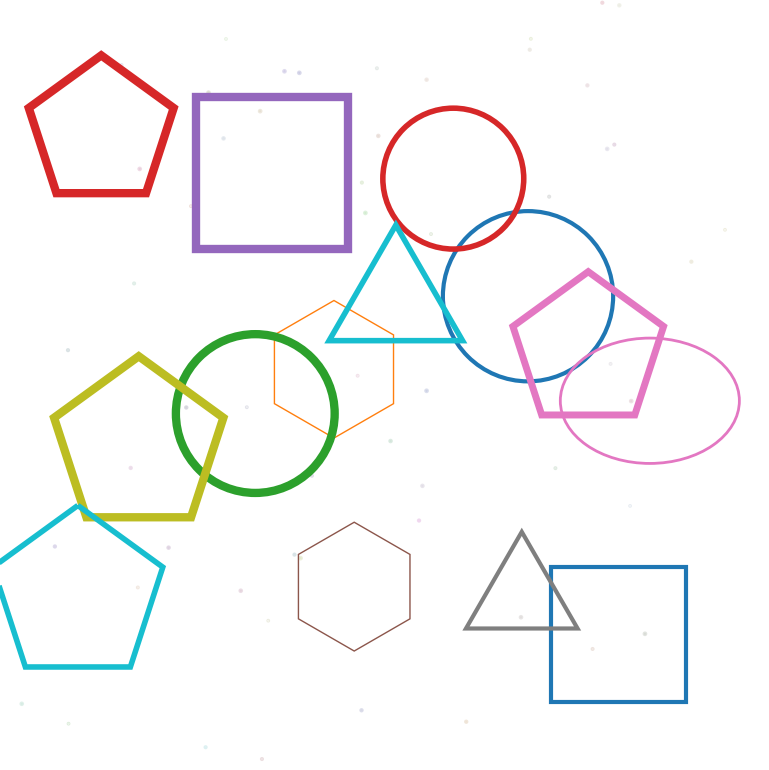[{"shape": "square", "thickness": 1.5, "radius": 0.44, "center": [0.804, 0.176]}, {"shape": "circle", "thickness": 1.5, "radius": 0.55, "center": [0.686, 0.615]}, {"shape": "hexagon", "thickness": 0.5, "radius": 0.45, "center": [0.434, 0.52]}, {"shape": "circle", "thickness": 3, "radius": 0.52, "center": [0.332, 0.463]}, {"shape": "pentagon", "thickness": 3, "radius": 0.49, "center": [0.131, 0.829]}, {"shape": "circle", "thickness": 2, "radius": 0.46, "center": [0.589, 0.768]}, {"shape": "square", "thickness": 3, "radius": 0.49, "center": [0.353, 0.776]}, {"shape": "hexagon", "thickness": 0.5, "radius": 0.42, "center": [0.46, 0.238]}, {"shape": "pentagon", "thickness": 2.5, "radius": 0.51, "center": [0.764, 0.544]}, {"shape": "oval", "thickness": 1, "radius": 0.58, "center": [0.844, 0.48]}, {"shape": "triangle", "thickness": 1.5, "radius": 0.42, "center": [0.678, 0.226]}, {"shape": "pentagon", "thickness": 3, "radius": 0.58, "center": [0.18, 0.422]}, {"shape": "triangle", "thickness": 2, "radius": 0.5, "center": [0.514, 0.608]}, {"shape": "pentagon", "thickness": 2, "radius": 0.58, "center": [0.101, 0.228]}]